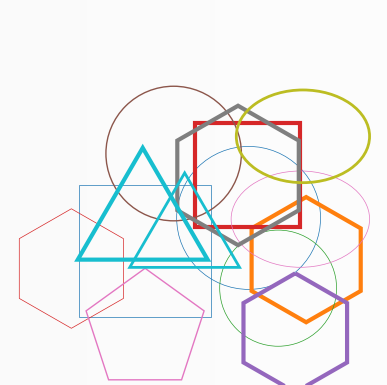[{"shape": "square", "thickness": 0.5, "radius": 0.86, "center": [0.374, 0.349]}, {"shape": "circle", "thickness": 0.5, "radius": 0.93, "center": [0.642, 0.434]}, {"shape": "hexagon", "thickness": 3, "radius": 0.81, "center": [0.79, 0.326]}, {"shape": "circle", "thickness": 0.5, "radius": 0.75, "center": [0.718, 0.251]}, {"shape": "square", "thickness": 3, "radius": 0.68, "center": [0.638, 0.545]}, {"shape": "hexagon", "thickness": 0.5, "radius": 0.78, "center": [0.184, 0.303]}, {"shape": "hexagon", "thickness": 3, "radius": 0.77, "center": [0.762, 0.136]}, {"shape": "circle", "thickness": 1, "radius": 0.87, "center": [0.448, 0.601]}, {"shape": "oval", "thickness": 0.5, "radius": 0.89, "center": [0.775, 0.431]}, {"shape": "pentagon", "thickness": 1, "radius": 0.8, "center": [0.374, 0.143]}, {"shape": "hexagon", "thickness": 3, "radius": 0.91, "center": [0.614, 0.544]}, {"shape": "oval", "thickness": 2, "radius": 0.86, "center": [0.782, 0.646]}, {"shape": "triangle", "thickness": 3, "radius": 0.97, "center": [0.368, 0.422]}, {"shape": "triangle", "thickness": 2, "radius": 0.82, "center": [0.477, 0.387]}]